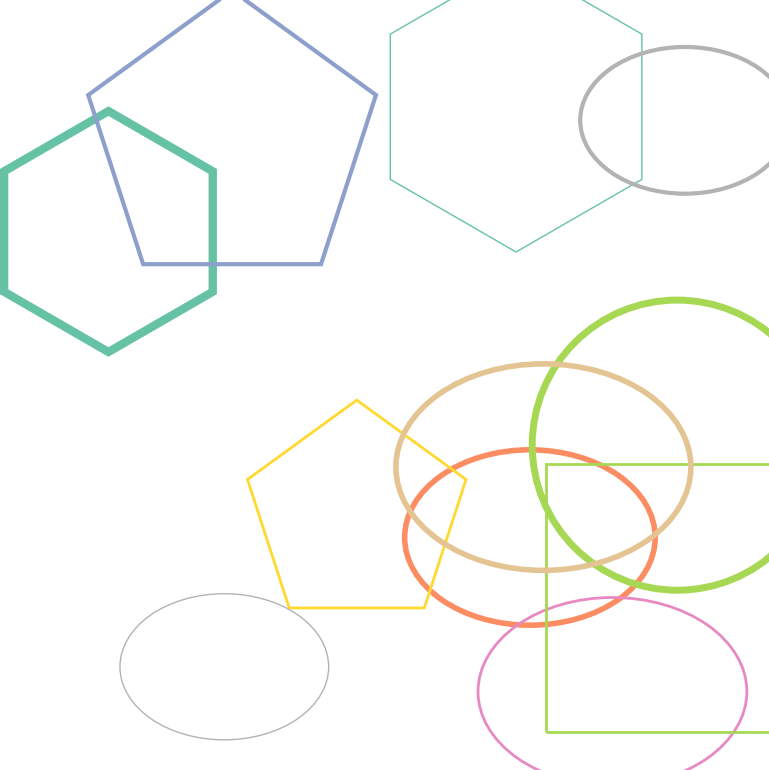[{"shape": "hexagon", "thickness": 3, "radius": 0.78, "center": [0.141, 0.699]}, {"shape": "hexagon", "thickness": 0.5, "radius": 0.94, "center": [0.67, 0.861]}, {"shape": "oval", "thickness": 2, "radius": 0.81, "center": [0.688, 0.302]}, {"shape": "pentagon", "thickness": 1.5, "radius": 0.98, "center": [0.301, 0.816]}, {"shape": "oval", "thickness": 1, "radius": 0.87, "center": [0.795, 0.102]}, {"shape": "circle", "thickness": 2.5, "radius": 0.94, "center": [0.88, 0.422]}, {"shape": "square", "thickness": 1, "radius": 0.87, "center": [0.882, 0.224]}, {"shape": "pentagon", "thickness": 1, "radius": 0.75, "center": [0.463, 0.331]}, {"shape": "oval", "thickness": 2, "radius": 0.96, "center": [0.706, 0.393]}, {"shape": "oval", "thickness": 0.5, "radius": 0.68, "center": [0.291, 0.134]}, {"shape": "oval", "thickness": 1.5, "radius": 0.68, "center": [0.89, 0.844]}]